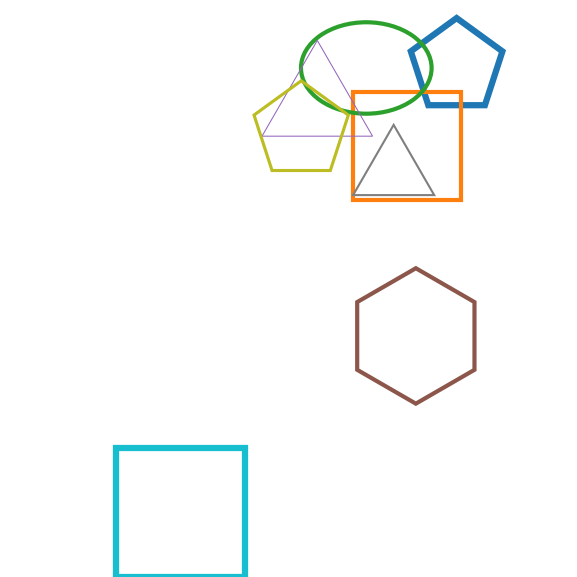[{"shape": "pentagon", "thickness": 3, "radius": 0.42, "center": [0.791, 0.884]}, {"shape": "square", "thickness": 2, "radius": 0.47, "center": [0.705, 0.746]}, {"shape": "oval", "thickness": 2, "radius": 0.57, "center": [0.634, 0.881]}, {"shape": "triangle", "thickness": 0.5, "radius": 0.55, "center": [0.549, 0.819]}, {"shape": "hexagon", "thickness": 2, "radius": 0.59, "center": [0.72, 0.417]}, {"shape": "triangle", "thickness": 1, "radius": 0.41, "center": [0.682, 0.702]}, {"shape": "pentagon", "thickness": 1.5, "radius": 0.43, "center": [0.522, 0.773]}, {"shape": "square", "thickness": 3, "radius": 0.56, "center": [0.312, 0.112]}]